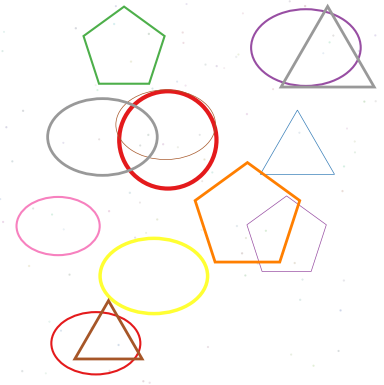[{"shape": "oval", "thickness": 1.5, "radius": 0.58, "center": [0.249, 0.108]}, {"shape": "circle", "thickness": 3, "radius": 0.63, "center": [0.436, 0.637]}, {"shape": "triangle", "thickness": 0.5, "radius": 0.56, "center": [0.772, 0.603]}, {"shape": "pentagon", "thickness": 1.5, "radius": 0.55, "center": [0.322, 0.872]}, {"shape": "oval", "thickness": 1.5, "radius": 0.71, "center": [0.795, 0.876]}, {"shape": "pentagon", "thickness": 0.5, "radius": 0.54, "center": [0.744, 0.383]}, {"shape": "pentagon", "thickness": 2, "radius": 0.71, "center": [0.643, 0.435]}, {"shape": "oval", "thickness": 2.5, "radius": 0.7, "center": [0.4, 0.283]}, {"shape": "triangle", "thickness": 2, "radius": 0.5, "center": [0.282, 0.118]}, {"shape": "oval", "thickness": 0.5, "radius": 0.65, "center": [0.43, 0.676]}, {"shape": "oval", "thickness": 1.5, "radius": 0.54, "center": [0.151, 0.413]}, {"shape": "oval", "thickness": 2, "radius": 0.71, "center": [0.266, 0.644]}, {"shape": "triangle", "thickness": 2, "radius": 0.7, "center": [0.851, 0.844]}]